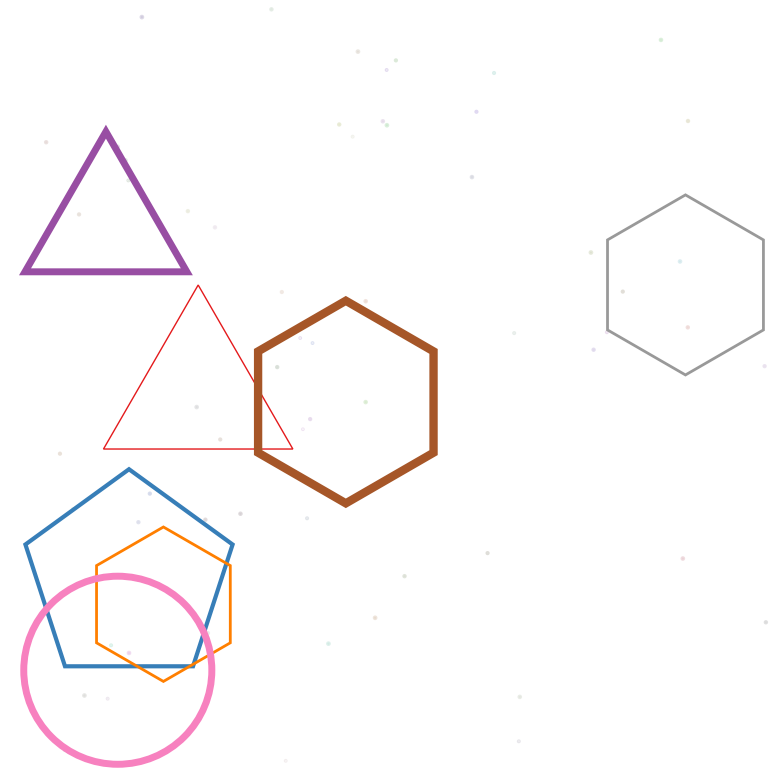[{"shape": "triangle", "thickness": 0.5, "radius": 0.71, "center": [0.257, 0.488]}, {"shape": "pentagon", "thickness": 1.5, "radius": 0.71, "center": [0.168, 0.249]}, {"shape": "triangle", "thickness": 2.5, "radius": 0.61, "center": [0.138, 0.708]}, {"shape": "hexagon", "thickness": 1, "radius": 0.5, "center": [0.212, 0.215]}, {"shape": "hexagon", "thickness": 3, "radius": 0.66, "center": [0.449, 0.478]}, {"shape": "circle", "thickness": 2.5, "radius": 0.61, "center": [0.153, 0.13]}, {"shape": "hexagon", "thickness": 1, "radius": 0.58, "center": [0.89, 0.63]}]